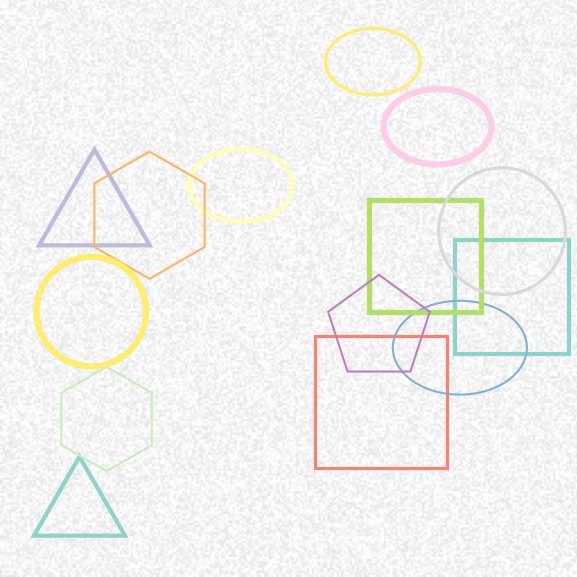[{"shape": "triangle", "thickness": 2, "radius": 0.46, "center": [0.138, 0.117]}, {"shape": "square", "thickness": 2, "radius": 0.49, "center": [0.887, 0.485]}, {"shape": "oval", "thickness": 2, "radius": 0.45, "center": [0.417, 0.678]}, {"shape": "triangle", "thickness": 2, "radius": 0.55, "center": [0.164, 0.63]}, {"shape": "square", "thickness": 1.5, "radius": 0.57, "center": [0.66, 0.303]}, {"shape": "oval", "thickness": 1, "radius": 0.58, "center": [0.796, 0.397]}, {"shape": "hexagon", "thickness": 1, "radius": 0.55, "center": [0.259, 0.627]}, {"shape": "square", "thickness": 2.5, "radius": 0.49, "center": [0.736, 0.556]}, {"shape": "oval", "thickness": 3, "radius": 0.47, "center": [0.758, 0.78]}, {"shape": "circle", "thickness": 1.5, "radius": 0.55, "center": [0.869, 0.599]}, {"shape": "pentagon", "thickness": 1, "radius": 0.46, "center": [0.656, 0.431]}, {"shape": "hexagon", "thickness": 1, "radius": 0.45, "center": [0.184, 0.274]}, {"shape": "circle", "thickness": 3, "radius": 0.47, "center": [0.158, 0.459]}, {"shape": "oval", "thickness": 1.5, "radius": 0.41, "center": [0.646, 0.892]}]